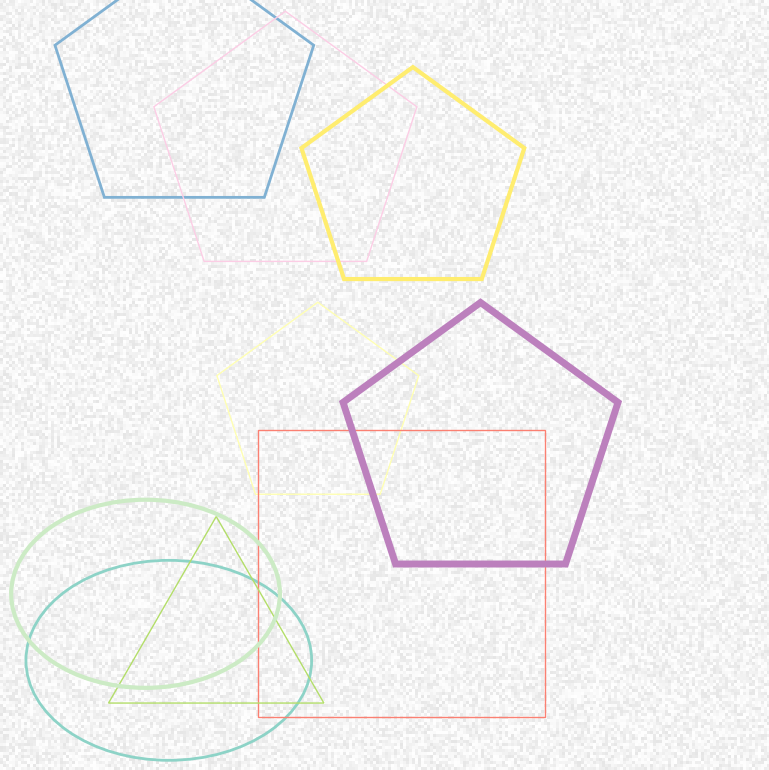[{"shape": "oval", "thickness": 1, "radius": 0.93, "center": [0.219, 0.142]}, {"shape": "pentagon", "thickness": 0.5, "radius": 0.69, "center": [0.413, 0.47]}, {"shape": "square", "thickness": 0.5, "radius": 0.93, "center": [0.521, 0.255]}, {"shape": "pentagon", "thickness": 1, "radius": 0.88, "center": [0.239, 0.887]}, {"shape": "triangle", "thickness": 0.5, "radius": 0.81, "center": [0.281, 0.168]}, {"shape": "pentagon", "thickness": 0.5, "radius": 0.9, "center": [0.371, 0.806]}, {"shape": "pentagon", "thickness": 2.5, "radius": 0.94, "center": [0.624, 0.419]}, {"shape": "oval", "thickness": 1.5, "radius": 0.87, "center": [0.189, 0.229]}, {"shape": "pentagon", "thickness": 1.5, "radius": 0.76, "center": [0.536, 0.761]}]